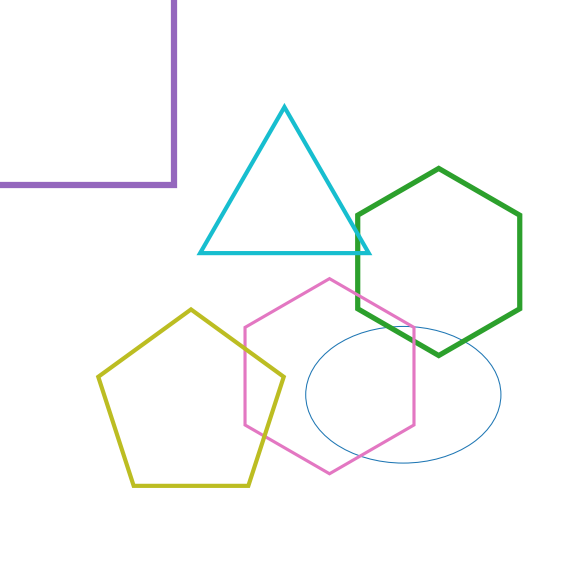[{"shape": "oval", "thickness": 0.5, "radius": 0.85, "center": [0.698, 0.316]}, {"shape": "hexagon", "thickness": 2.5, "radius": 0.81, "center": [0.76, 0.545]}, {"shape": "square", "thickness": 3, "radius": 0.85, "center": [0.132, 0.849]}, {"shape": "hexagon", "thickness": 1.5, "radius": 0.84, "center": [0.571, 0.348]}, {"shape": "pentagon", "thickness": 2, "radius": 0.84, "center": [0.331, 0.294]}, {"shape": "triangle", "thickness": 2, "radius": 0.84, "center": [0.493, 0.645]}]